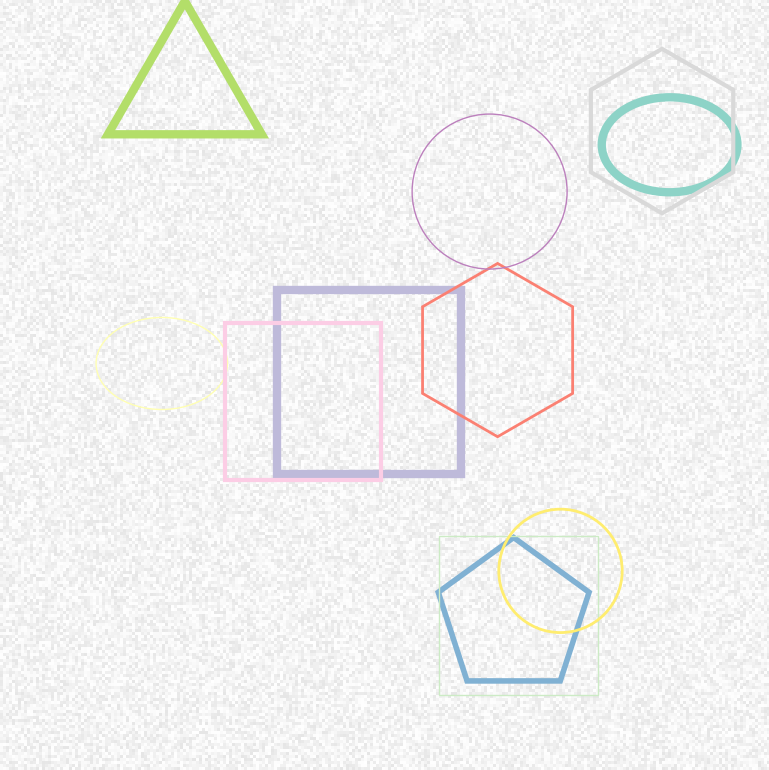[{"shape": "oval", "thickness": 3, "radius": 0.44, "center": [0.87, 0.812]}, {"shape": "oval", "thickness": 0.5, "radius": 0.43, "center": [0.21, 0.528]}, {"shape": "square", "thickness": 3, "radius": 0.6, "center": [0.479, 0.504]}, {"shape": "hexagon", "thickness": 1, "radius": 0.56, "center": [0.646, 0.545]}, {"shape": "pentagon", "thickness": 2, "radius": 0.51, "center": [0.667, 0.199]}, {"shape": "triangle", "thickness": 3, "radius": 0.58, "center": [0.24, 0.883]}, {"shape": "square", "thickness": 1.5, "radius": 0.51, "center": [0.393, 0.479]}, {"shape": "hexagon", "thickness": 1.5, "radius": 0.53, "center": [0.86, 0.83]}, {"shape": "circle", "thickness": 0.5, "radius": 0.5, "center": [0.636, 0.751]}, {"shape": "square", "thickness": 0.5, "radius": 0.52, "center": [0.673, 0.2]}, {"shape": "circle", "thickness": 1, "radius": 0.4, "center": [0.728, 0.259]}]